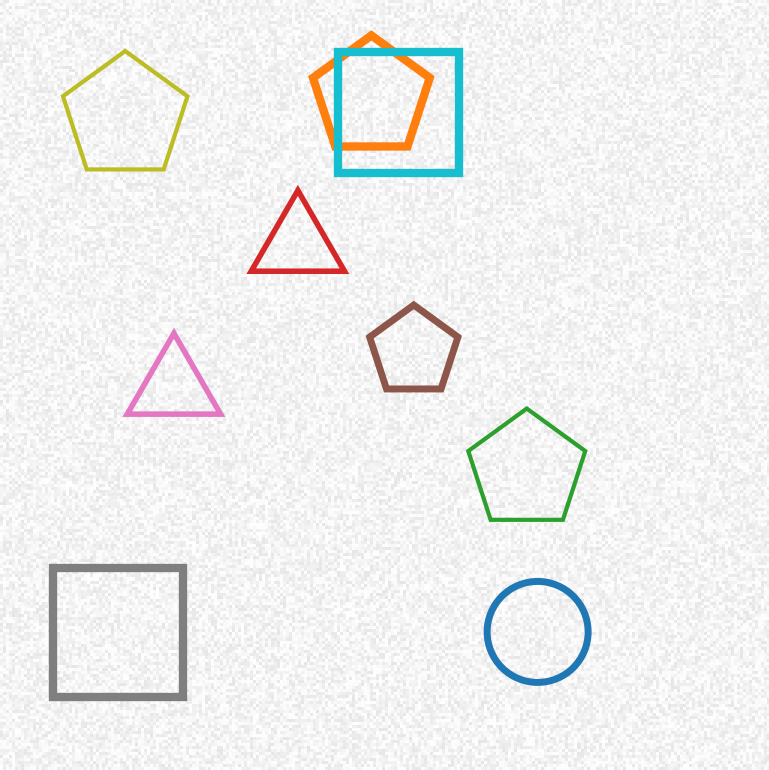[{"shape": "circle", "thickness": 2.5, "radius": 0.33, "center": [0.698, 0.179]}, {"shape": "pentagon", "thickness": 3, "radius": 0.4, "center": [0.482, 0.874]}, {"shape": "pentagon", "thickness": 1.5, "radius": 0.4, "center": [0.684, 0.39]}, {"shape": "triangle", "thickness": 2, "radius": 0.35, "center": [0.387, 0.683]}, {"shape": "pentagon", "thickness": 2.5, "radius": 0.3, "center": [0.537, 0.544]}, {"shape": "triangle", "thickness": 2, "radius": 0.35, "center": [0.226, 0.497]}, {"shape": "square", "thickness": 3, "radius": 0.42, "center": [0.153, 0.179]}, {"shape": "pentagon", "thickness": 1.5, "radius": 0.42, "center": [0.163, 0.849]}, {"shape": "square", "thickness": 3, "radius": 0.39, "center": [0.517, 0.854]}]